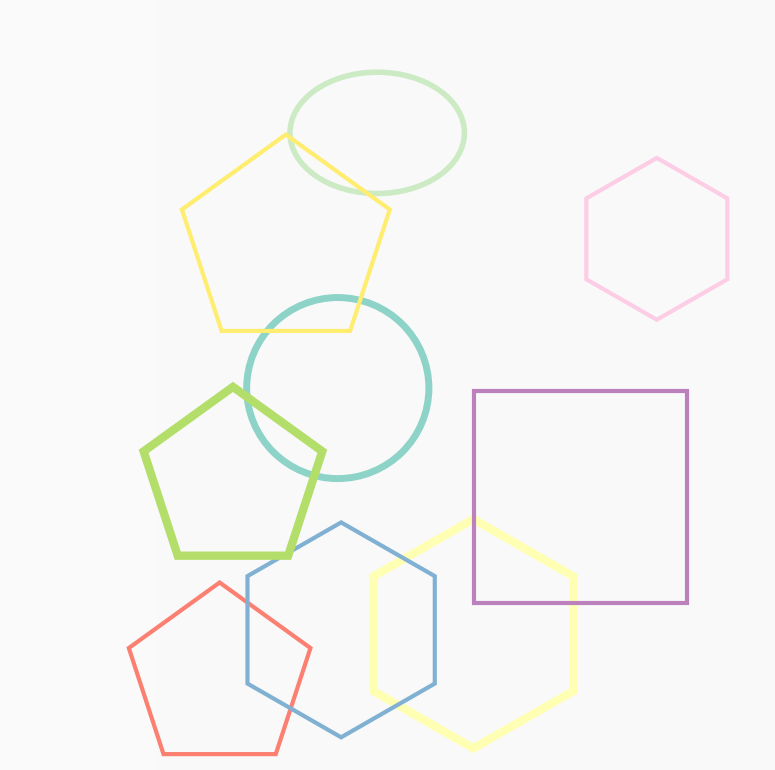[{"shape": "circle", "thickness": 2.5, "radius": 0.59, "center": [0.436, 0.496]}, {"shape": "hexagon", "thickness": 3, "radius": 0.74, "center": [0.611, 0.177]}, {"shape": "pentagon", "thickness": 1.5, "radius": 0.62, "center": [0.283, 0.12]}, {"shape": "hexagon", "thickness": 1.5, "radius": 0.7, "center": [0.44, 0.182]}, {"shape": "pentagon", "thickness": 3, "radius": 0.61, "center": [0.301, 0.376]}, {"shape": "hexagon", "thickness": 1.5, "radius": 0.53, "center": [0.848, 0.69]}, {"shape": "square", "thickness": 1.5, "radius": 0.69, "center": [0.749, 0.355]}, {"shape": "oval", "thickness": 2, "radius": 0.56, "center": [0.487, 0.827]}, {"shape": "pentagon", "thickness": 1.5, "radius": 0.71, "center": [0.369, 0.684]}]